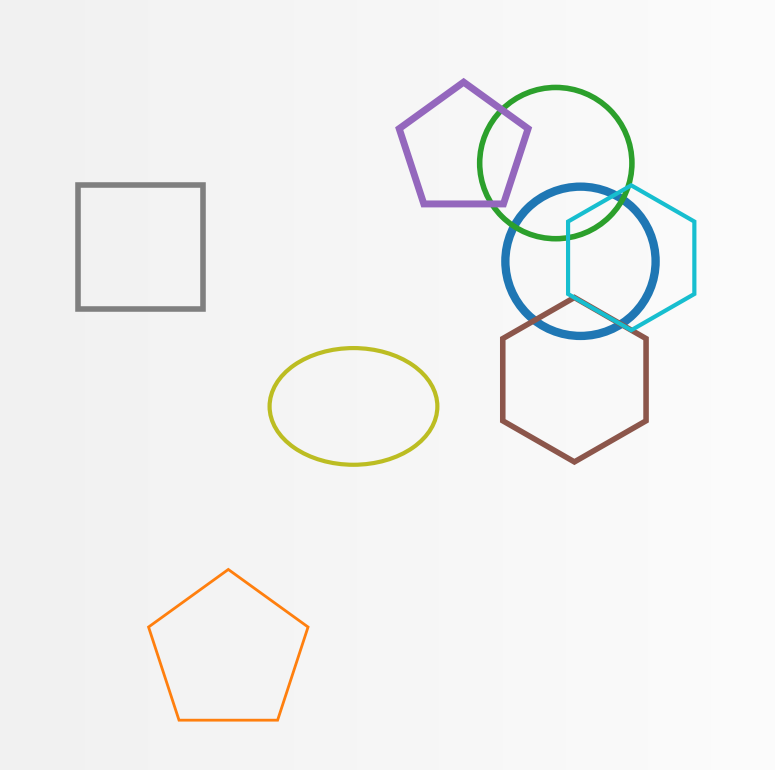[{"shape": "circle", "thickness": 3, "radius": 0.48, "center": [0.749, 0.661]}, {"shape": "pentagon", "thickness": 1, "radius": 0.54, "center": [0.295, 0.152]}, {"shape": "circle", "thickness": 2, "radius": 0.49, "center": [0.717, 0.788]}, {"shape": "pentagon", "thickness": 2.5, "radius": 0.44, "center": [0.598, 0.806]}, {"shape": "hexagon", "thickness": 2, "radius": 0.53, "center": [0.741, 0.507]}, {"shape": "square", "thickness": 2, "radius": 0.4, "center": [0.182, 0.679]}, {"shape": "oval", "thickness": 1.5, "radius": 0.54, "center": [0.456, 0.472]}, {"shape": "hexagon", "thickness": 1.5, "radius": 0.47, "center": [0.814, 0.665]}]